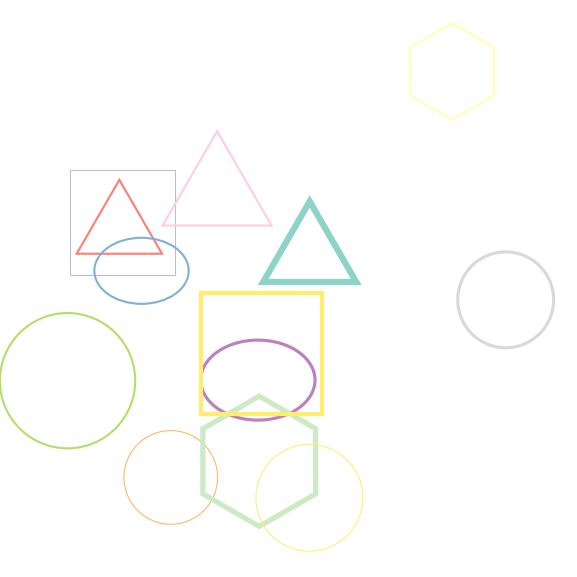[{"shape": "triangle", "thickness": 3, "radius": 0.46, "center": [0.536, 0.557]}, {"shape": "hexagon", "thickness": 1, "radius": 0.42, "center": [0.783, 0.876]}, {"shape": "square", "thickness": 0.5, "radius": 0.45, "center": [0.213, 0.613]}, {"shape": "triangle", "thickness": 1, "radius": 0.43, "center": [0.207, 0.602]}, {"shape": "oval", "thickness": 1, "radius": 0.41, "center": [0.245, 0.53]}, {"shape": "circle", "thickness": 0.5, "radius": 0.41, "center": [0.296, 0.172]}, {"shape": "circle", "thickness": 1, "radius": 0.59, "center": [0.117, 0.34]}, {"shape": "triangle", "thickness": 1, "radius": 0.54, "center": [0.376, 0.663]}, {"shape": "circle", "thickness": 1.5, "radius": 0.42, "center": [0.876, 0.48]}, {"shape": "oval", "thickness": 1.5, "radius": 0.49, "center": [0.447, 0.341]}, {"shape": "hexagon", "thickness": 2.5, "radius": 0.56, "center": [0.449, 0.2]}, {"shape": "square", "thickness": 2, "radius": 0.53, "center": [0.453, 0.388]}, {"shape": "circle", "thickness": 0.5, "radius": 0.46, "center": [0.536, 0.137]}]